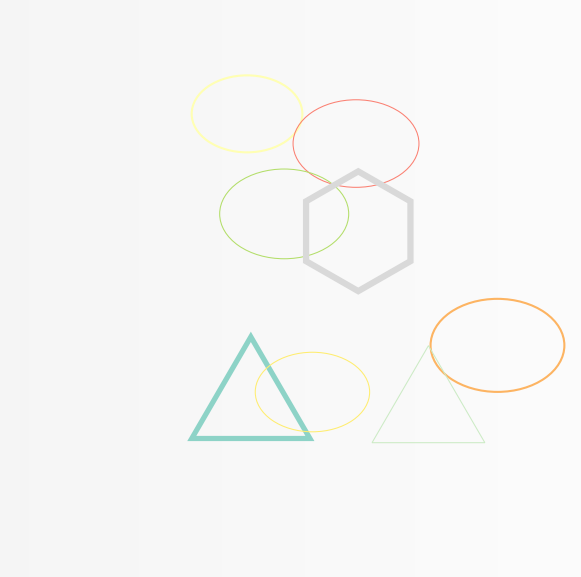[{"shape": "triangle", "thickness": 2.5, "radius": 0.59, "center": [0.432, 0.299]}, {"shape": "oval", "thickness": 1, "radius": 0.48, "center": [0.425, 0.802]}, {"shape": "oval", "thickness": 0.5, "radius": 0.54, "center": [0.612, 0.751]}, {"shape": "oval", "thickness": 1, "radius": 0.58, "center": [0.856, 0.401]}, {"shape": "oval", "thickness": 0.5, "radius": 0.55, "center": [0.489, 0.629]}, {"shape": "hexagon", "thickness": 3, "radius": 0.52, "center": [0.616, 0.599]}, {"shape": "triangle", "thickness": 0.5, "radius": 0.56, "center": [0.737, 0.289]}, {"shape": "oval", "thickness": 0.5, "radius": 0.49, "center": [0.538, 0.32]}]